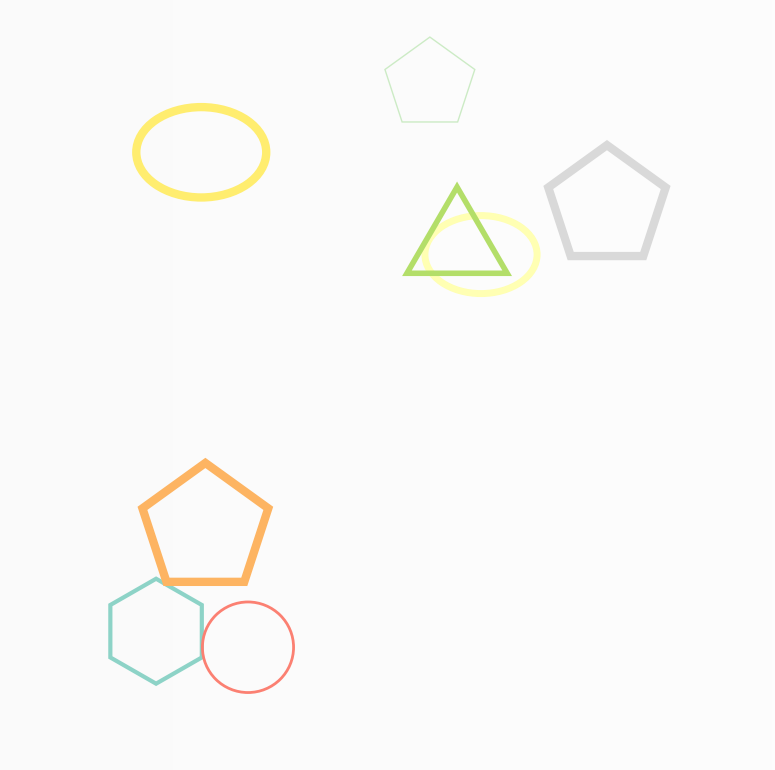[{"shape": "hexagon", "thickness": 1.5, "radius": 0.34, "center": [0.201, 0.18]}, {"shape": "oval", "thickness": 2.5, "radius": 0.36, "center": [0.621, 0.669]}, {"shape": "circle", "thickness": 1, "radius": 0.29, "center": [0.32, 0.159]}, {"shape": "pentagon", "thickness": 3, "radius": 0.43, "center": [0.265, 0.313]}, {"shape": "triangle", "thickness": 2, "radius": 0.37, "center": [0.59, 0.682]}, {"shape": "pentagon", "thickness": 3, "radius": 0.4, "center": [0.783, 0.732]}, {"shape": "pentagon", "thickness": 0.5, "radius": 0.3, "center": [0.555, 0.891]}, {"shape": "oval", "thickness": 3, "radius": 0.42, "center": [0.26, 0.802]}]